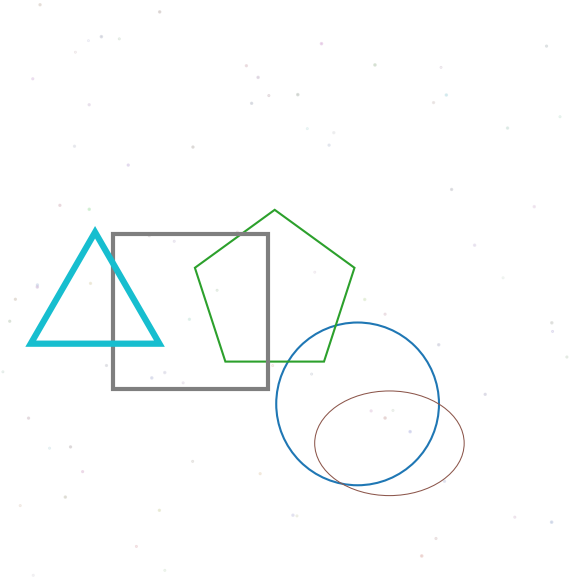[{"shape": "circle", "thickness": 1, "radius": 0.7, "center": [0.619, 0.3]}, {"shape": "pentagon", "thickness": 1, "radius": 0.73, "center": [0.476, 0.491]}, {"shape": "oval", "thickness": 0.5, "radius": 0.65, "center": [0.674, 0.232]}, {"shape": "square", "thickness": 2, "radius": 0.67, "center": [0.329, 0.46]}, {"shape": "triangle", "thickness": 3, "radius": 0.64, "center": [0.165, 0.468]}]